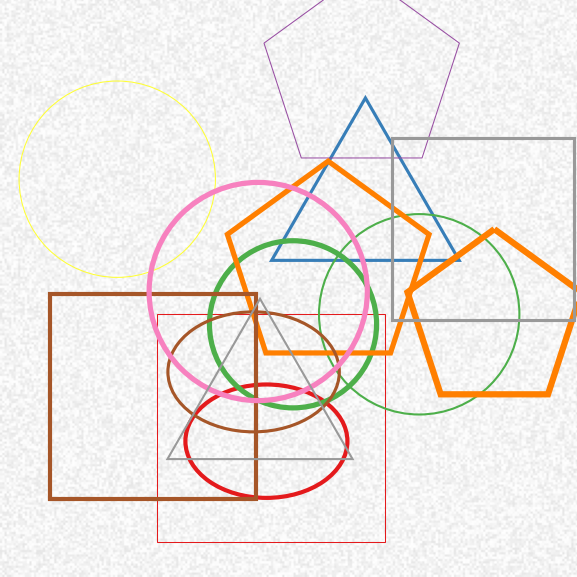[{"shape": "oval", "thickness": 2, "radius": 0.7, "center": [0.461, 0.235]}, {"shape": "square", "thickness": 0.5, "radius": 0.99, "center": [0.469, 0.258]}, {"shape": "triangle", "thickness": 1.5, "radius": 0.94, "center": [0.633, 0.642]}, {"shape": "circle", "thickness": 2.5, "radius": 0.72, "center": [0.507, 0.438]}, {"shape": "circle", "thickness": 1, "radius": 0.87, "center": [0.726, 0.455]}, {"shape": "pentagon", "thickness": 0.5, "radius": 0.89, "center": [0.626, 0.87]}, {"shape": "pentagon", "thickness": 3, "radius": 0.79, "center": [0.856, 0.444]}, {"shape": "pentagon", "thickness": 2.5, "radius": 0.92, "center": [0.568, 0.536]}, {"shape": "circle", "thickness": 0.5, "radius": 0.85, "center": [0.203, 0.689]}, {"shape": "oval", "thickness": 1.5, "radius": 0.74, "center": [0.439, 0.355]}, {"shape": "square", "thickness": 2, "radius": 0.89, "center": [0.265, 0.312]}, {"shape": "circle", "thickness": 2.5, "radius": 0.94, "center": [0.447, 0.494]}, {"shape": "square", "thickness": 1.5, "radius": 0.79, "center": [0.837, 0.602]}, {"shape": "triangle", "thickness": 1, "radius": 0.93, "center": [0.45, 0.297]}]